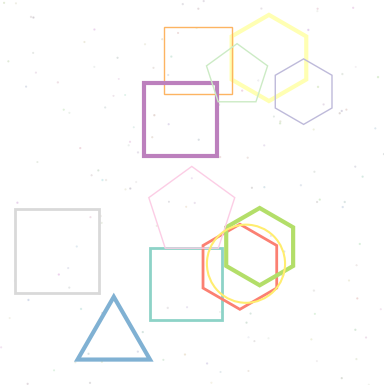[{"shape": "square", "thickness": 2, "radius": 0.47, "center": [0.482, 0.262]}, {"shape": "hexagon", "thickness": 3, "radius": 0.56, "center": [0.699, 0.849]}, {"shape": "hexagon", "thickness": 1, "radius": 0.43, "center": [0.789, 0.762]}, {"shape": "hexagon", "thickness": 2, "radius": 0.55, "center": [0.623, 0.307]}, {"shape": "triangle", "thickness": 3, "radius": 0.54, "center": [0.296, 0.12]}, {"shape": "square", "thickness": 1, "radius": 0.44, "center": [0.514, 0.843]}, {"shape": "hexagon", "thickness": 3, "radius": 0.5, "center": [0.674, 0.359]}, {"shape": "pentagon", "thickness": 1, "radius": 0.59, "center": [0.498, 0.45]}, {"shape": "square", "thickness": 2, "radius": 0.54, "center": [0.149, 0.348]}, {"shape": "square", "thickness": 3, "radius": 0.47, "center": [0.469, 0.69]}, {"shape": "pentagon", "thickness": 1, "radius": 0.42, "center": [0.616, 0.803]}, {"shape": "circle", "thickness": 1.5, "radius": 0.51, "center": [0.639, 0.315]}]